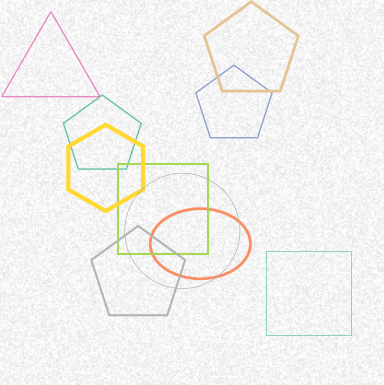[{"shape": "square", "thickness": 0.5, "radius": 0.55, "center": [0.802, 0.239]}, {"shape": "pentagon", "thickness": 1, "radius": 0.53, "center": [0.266, 0.647]}, {"shape": "oval", "thickness": 2, "radius": 0.65, "center": [0.52, 0.367]}, {"shape": "pentagon", "thickness": 1, "radius": 0.52, "center": [0.608, 0.727]}, {"shape": "triangle", "thickness": 1, "radius": 0.74, "center": [0.132, 0.823]}, {"shape": "square", "thickness": 1.5, "radius": 0.59, "center": [0.424, 0.457]}, {"shape": "hexagon", "thickness": 3, "radius": 0.56, "center": [0.275, 0.564]}, {"shape": "pentagon", "thickness": 2, "radius": 0.64, "center": [0.653, 0.867]}, {"shape": "circle", "thickness": 0.5, "radius": 0.75, "center": [0.473, 0.4]}, {"shape": "pentagon", "thickness": 1.5, "radius": 0.64, "center": [0.359, 0.285]}]